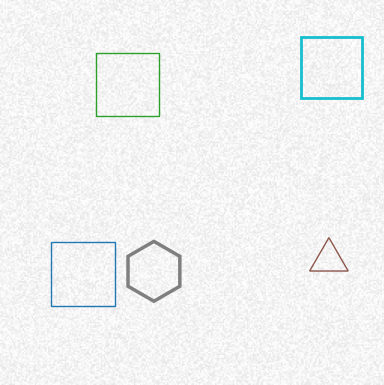[{"shape": "square", "thickness": 1, "radius": 0.41, "center": [0.215, 0.288]}, {"shape": "square", "thickness": 1, "radius": 0.41, "center": [0.331, 0.78]}, {"shape": "triangle", "thickness": 1, "radius": 0.29, "center": [0.854, 0.325]}, {"shape": "hexagon", "thickness": 2.5, "radius": 0.39, "center": [0.4, 0.295]}, {"shape": "square", "thickness": 2, "radius": 0.4, "center": [0.86, 0.825]}]